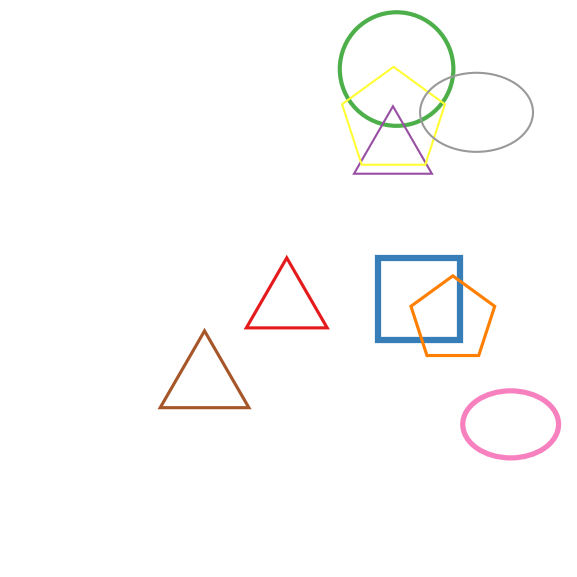[{"shape": "triangle", "thickness": 1.5, "radius": 0.4, "center": [0.497, 0.472]}, {"shape": "square", "thickness": 3, "radius": 0.36, "center": [0.725, 0.482]}, {"shape": "circle", "thickness": 2, "radius": 0.49, "center": [0.687, 0.88]}, {"shape": "triangle", "thickness": 1, "radius": 0.39, "center": [0.68, 0.737]}, {"shape": "pentagon", "thickness": 1.5, "radius": 0.38, "center": [0.784, 0.445]}, {"shape": "pentagon", "thickness": 1, "radius": 0.47, "center": [0.681, 0.79]}, {"shape": "triangle", "thickness": 1.5, "radius": 0.44, "center": [0.354, 0.338]}, {"shape": "oval", "thickness": 2.5, "radius": 0.41, "center": [0.884, 0.264]}, {"shape": "oval", "thickness": 1, "radius": 0.49, "center": [0.825, 0.805]}]